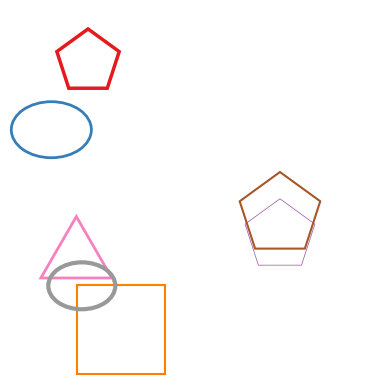[{"shape": "pentagon", "thickness": 2.5, "radius": 0.43, "center": [0.229, 0.84]}, {"shape": "oval", "thickness": 2, "radius": 0.52, "center": [0.133, 0.663]}, {"shape": "pentagon", "thickness": 0.5, "radius": 0.48, "center": [0.727, 0.388]}, {"shape": "square", "thickness": 1.5, "radius": 0.57, "center": [0.315, 0.144]}, {"shape": "pentagon", "thickness": 1.5, "radius": 0.55, "center": [0.727, 0.443]}, {"shape": "triangle", "thickness": 2, "radius": 0.53, "center": [0.198, 0.331]}, {"shape": "oval", "thickness": 3, "radius": 0.44, "center": [0.212, 0.258]}]